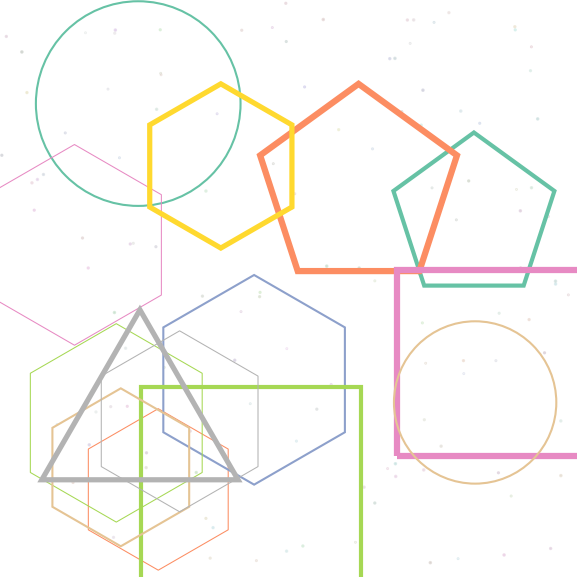[{"shape": "circle", "thickness": 1, "radius": 0.89, "center": [0.239, 0.82]}, {"shape": "pentagon", "thickness": 2, "radius": 0.73, "center": [0.821, 0.623]}, {"shape": "pentagon", "thickness": 3, "radius": 0.9, "center": [0.621, 0.675]}, {"shape": "hexagon", "thickness": 0.5, "radius": 0.7, "center": [0.274, 0.152]}, {"shape": "hexagon", "thickness": 1, "radius": 0.91, "center": [0.44, 0.341]}, {"shape": "hexagon", "thickness": 0.5, "radius": 0.87, "center": [0.129, 0.575]}, {"shape": "square", "thickness": 3, "radius": 0.8, "center": [0.849, 0.371]}, {"shape": "hexagon", "thickness": 0.5, "radius": 0.86, "center": [0.201, 0.267]}, {"shape": "square", "thickness": 2, "radius": 0.95, "center": [0.435, 0.138]}, {"shape": "hexagon", "thickness": 2.5, "radius": 0.71, "center": [0.382, 0.712]}, {"shape": "hexagon", "thickness": 1, "radius": 0.68, "center": [0.209, 0.19]}, {"shape": "circle", "thickness": 1, "radius": 0.7, "center": [0.823, 0.302]}, {"shape": "hexagon", "thickness": 0.5, "radius": 0.78, "center": [0.311, 0.27]}, {"shape": "triangle", "thickness": 2.5, "radius": 0.98, "center": [0.242, 0.266]}]